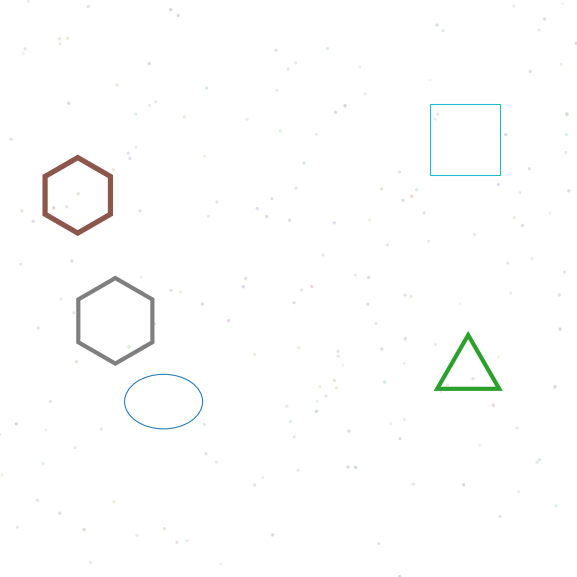[{"shape": "oval", "thickness": 0.5, "radius": 0.34, "center": [0.283, 0.304]}, {"shape": "triangle", "thickness": 2, "radius": 0.31, "center": [0.811, 0.357]}, {"shape": "hexagon", "thickness": 2.5, "radius": 0.33, "center": [0.135, 0.661]}, {"shape": "hexagon", "thickness": 2, "radius": 0.37, "center": [0.2, 0.444]}, {"shape": "square", "thickness": 0.5, "radius": 0.3, "center": [0.805, 0.758]}]